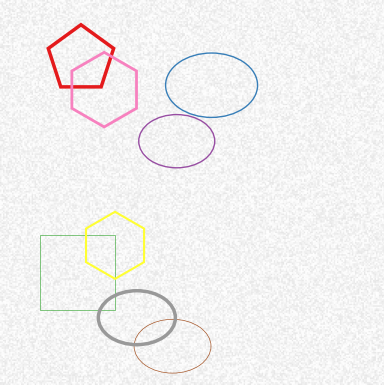[{"shape": "pentagon", "thickness": 2.5, "radius": 0.45, "center": [0.21, 0.847]}, {"shape": "oval", "thickness": 1, "radius": 0.6, "center": [0.55, 0.779]}, {"shape": "square", "thickness": 0.5, "radius": 0.48, "center": [0.201, 0.293]}, {"shape": "oval", "thickness": 1, "radius": 0.49, "center": [0.459, 0.633]}, {"shape": "hexagon", "thickness": 1.5, "radius": 0.44, "center": [0.299, 0.363]}, {"shape": "oval", "thickness": 0.5, "radius": 0.5, "center": [0.448, 0.101]}, {"shape": "hexagon", "thickness": 2, "radius": 0.48, "center": [0.271, 0.767]}, {"shape": "oval", "thickness": 2.5, "radius": 0.5, "center": [0.355, 0.175]}]